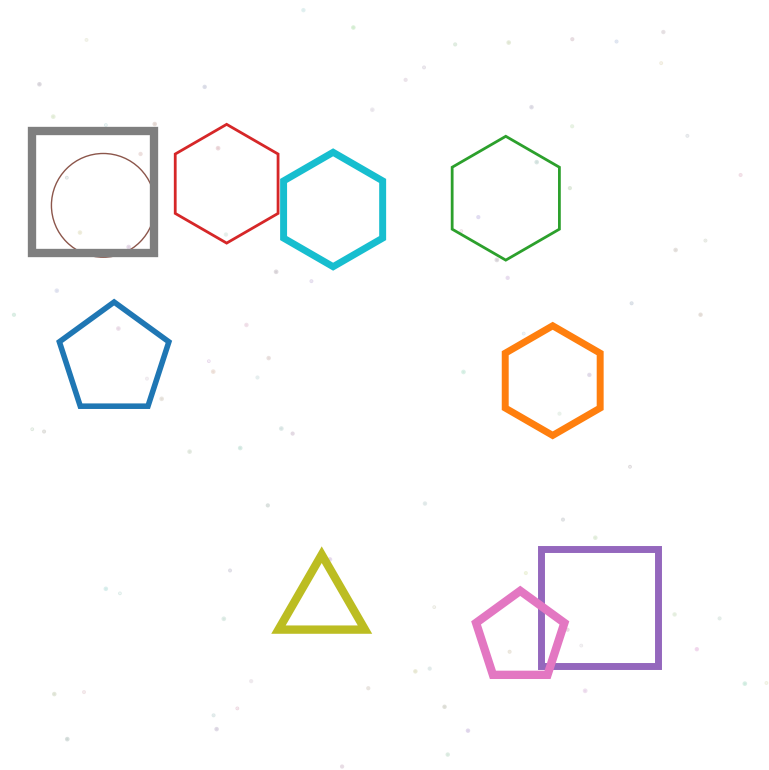[{"shape": "pentagon", "thickness": 2, "radius": 0.37, "center": [0.148, 0.533]}, {"shape": "hexagon", "thickness": 2.5, "radius": 0.36, "center": [0.718, 0.506]}, {"shape": "hexagon", "thickness": 1, "radius": 0.4, "center": [0.657, 0.743]}, {"shape": "hexagon", "thickness": 1, "radius": 0.39, "center": [0.294, 0.761]}, {"shape": "square", "thickness": 2.5, "radius": 0.38, "center": [0.779, 0.211]}, {"shape": "circle", "thickness": 0.5, "radius": 0.34, "center": [0.134, 0.733]}, {"shape": "pentagon", "thickness": 3, "radius": 0.3, "center": [0.676, 0.172]}, {"shape": "square", "thickness": 3, "radius": 0.4, "center": [0.121, 0.75]}, {"shape": "triangle", "thickness": 3, "radius": 0.32, "center": [0.418, 0.215]}, {"shape": "hexagon", "thickness": 2.5, "radius": 0.37, "center": [0.433, 0.728]}]